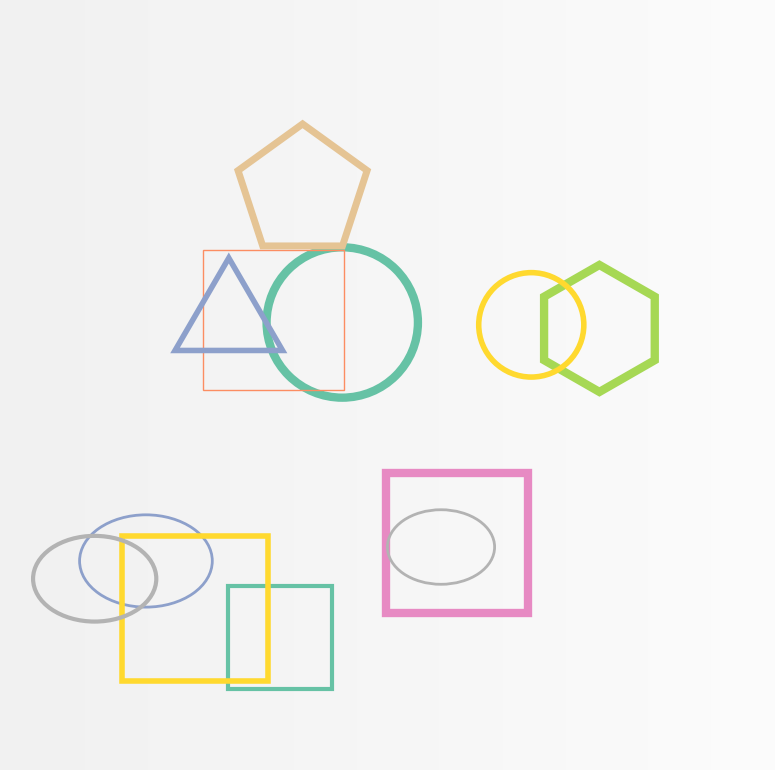[{"shape": "circle", "thickness": 3, "radius": 0.49, "center": [0.442, 0.581]}, {"shape": "square", "thickness": 1.5, "radius": 0.34, "center": [0.362, 0.172]}, {"shape": "square", "thickness": 0.5, "radius": 0.46, "center": [0.353, 0.585]}, {"shape": "triangle", "thickness": 2, "radius": 0.4, "center": [0.295, 0.585]}, {"shape": "oval", "thickness": 1, "radius": 0.43, "center": [0.188, 0.271]}, {"shape": "square", "thickness": 3, "radius": 0.46, "center": [0.59, 0.295]}, {"shape": "hexagon", "thickness": 3, "radius": 0.41, "center": [0.773, 0.573]}, {"shape": "square", "thickness": 2, "radius": 0.47, "center": [0.252, 0.21]}, {"shape": "circle", "thickness": 2, "radius": 0.34, "center": [0.686, 0.578]}, {"shape": "pentagon", "thickness": 2.5, "radius": 0.44, "center": [0.39, 0.751]}, {"shape": "oval", "thickness": 1, "radius": 0.35, "center": [0.569, 0.29]}, {"shape": "oval", "thickness": 1.5, "radius": 0.4, "center": [0.122, 0.248]}]